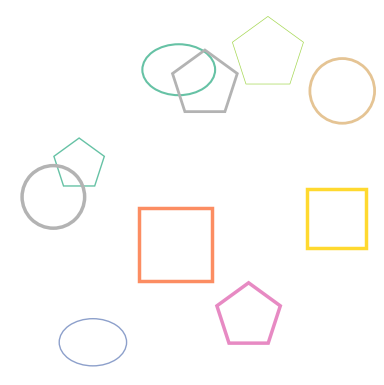[{"shape": "pentagon", "thickness": 1, "radius": 0.34, "center": [0.205, 0.573]}, {"shape": "oval", "thickness": 1.5, "radius": 0.47, "center": [0.464, 0.819]}, {"shape": "square", "thickness": 2.5, "radius": 0.47, "center": [0.455, 0.365]}, {"shape": "oval", "thickness": 1, "radius": 0.44, "center": [0.241, 0.111]}, {"shape": "pentagon", "thickness": 2.5, "radius": 0.43, "center": [0.646, 0.179]}, {"shape": "pentagon", "thickness": 0.5, "radius": 0.49, "center": [0.696, 0.86]}, {"shape": "square", "thickness": 2.5, "radius": 0.38, "center": [0.875, 0.432]}, {"shape": "circle", "thickness": 2, "radius": 0.42, "center": [0.889, 0.764]}, {"shape": "pentagon", "thickness": 2, "radius": 0.44, "center": [0.532, 0.782]}, {"shape": "circle", "thickness": 2.5, "radius": 0.41, "center": [0.139, 0.489]}]